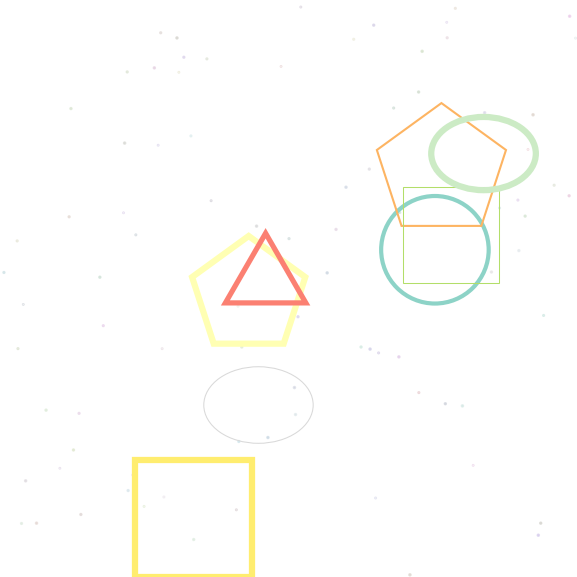[{"shape": "circle", "thickness": 2, "radius": 0.47, "center": [0.753, 0.567]}, {"shape": "pentagon", "thickness": 3, "radius": 0.52, "center": [0.431, 0.487]}, {"shape": "triangle", "thickness": 2.5, "radius": 0.4, "center": [0.46, 0.515]}, {"shape": "pentagon", "thickness": 1, "radius": 0.59, "center": [0.764, 0.703]}, {"shape": "square", "thickness": 0.5, "radius": 0.42, "center": [0.781, 0.592]}, {"shape": "oval", "thickness": 0.5, "radius": 0.47, "center": [0.448, 0.298]}, {"shape": "oval", "thickness": 3, "radius": 0.45, "center": [0.837, 0.733]}, {"shape": "square", "thickness": 3, "radius": 0.51, "center": [0.335, 0.101]}]